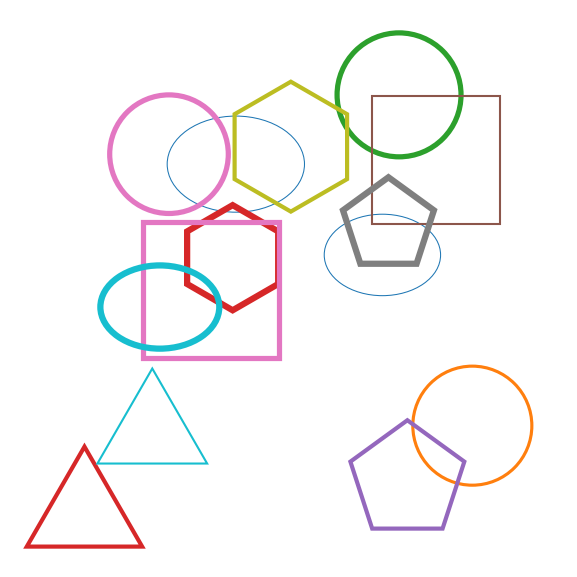[{"shape": "oval", "thickness": 0.5, "radius": 0.5, "center": [0.662, 0.558]}, {"shape": "oval", "thickness": 0.5, "radius": 0.59, "center": [0.408, 0.715]}, {"shape": "circle", "thickness": 1.5, "radius": 0.52, "center": [0.818, 0.262]}, {"shape": "circle", "thickness": 2.5, "radius": 0.54, "center": [0.691, 0.835]}, {"shape": "triangle", "thickness": 2, "radius": 0.58, "center": [0.146, 0.11]}, {"shape": "hexagon", "thickness": 3, "radius": 0.46, "center": [0.403, 0.553]}, {"shape": "pentagon", "thickness": 2, "radius": 0.52, "center": [0.705, 0.168]}, {"shape": "square", "thickness": 1, "radius": 0.55, "center": [0.755, 0.722]}, {"shape": "square", "thickness": 2.5, "radius": 0.59, "center": [0.366, 0.497]}, {"shape": "circle", "thickness": 2.5, "radius": 0.51, "center": [0.293, 0.732]}, {"shape": "pentagon", "thickness": 3, "radius": 0.41, "center": [0.673, 0.609]}, {"shape": "hexagon", "thickness": 2, "radius": 0.56, "center": [0.504, 0.745]}, {"shape": "oval", "thickness": 3, "radius": 0.51, "center": [0.277, 0.467]}, {"shape": "triangle", "thickness": 1, "radius": 0.55, "center": [0.264, 0.251]}]